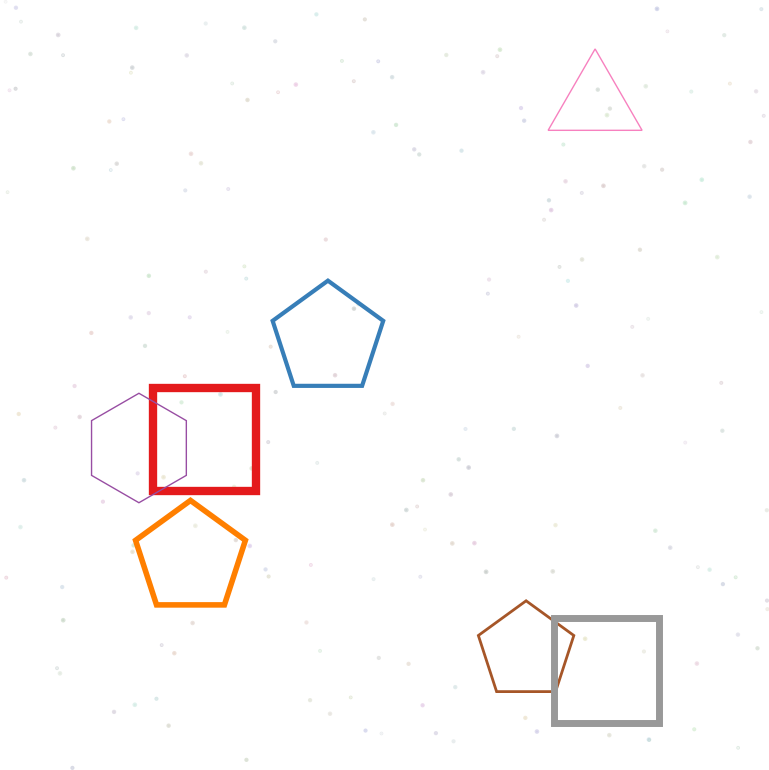[{"shape": "square", "thickness": 3, "radius": 0.34, "center": [0.266, 0.429]}, {"shape": "pentagon", "thickness": 1.5, "radius": 0.38, "center": [0.426, 0.56]}, {"shape": "hexagon", "thickness": 0.5, "radius": 0.36, "center": [0.18, 0.418]}, {"shape": "pentagon", "thickness": 2, "radius": 0.37, "center": [0.247, 0.275]}, {"shape": "pentagon", "thickness": 1, "radius": 0.33, "center": [0.683, 0.155]}, {"shape": "triangle", "thickness": 0.5, "radius": 0.35, "center": [0.773, 0.866]}, {"shape": "square", "thickness": 2.5, "radius": 0.34, "center": [0.788, 0.129]}]